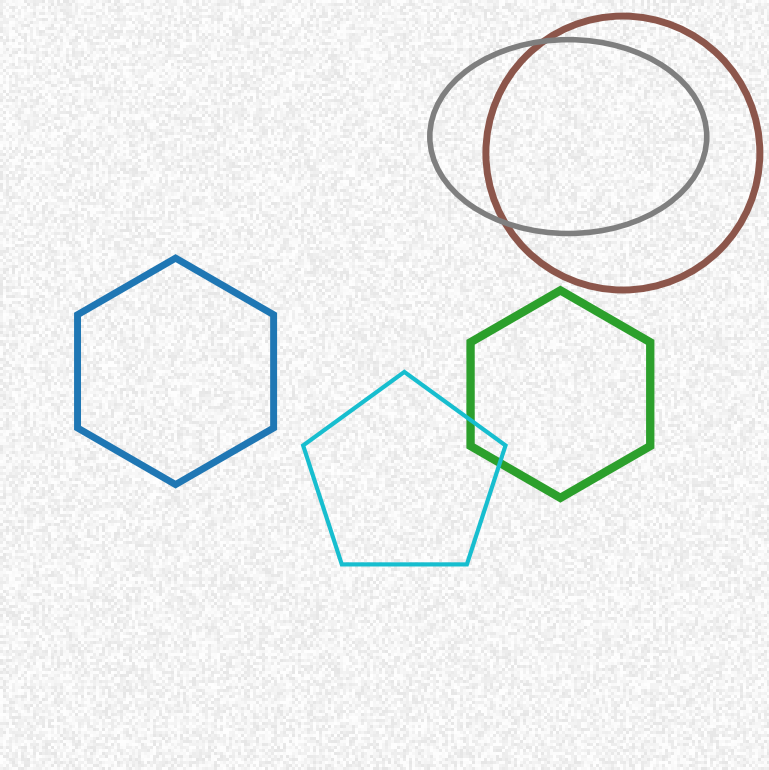[{"shape": "hexagon", "thickness": 2.5, "radius": 0.74, "center": [0.228, 0.518]}, {"shape": "hexagon", "thickness": 3, "radius": 0.67, "center": [0.728, 0.488]}, {"shape": "circle", "thickness": 2.5, "radius": 0.89, "center": [0.809, 0.801]}, {"shape": "oval", "thickness": 2, "radius": 0.9, "center": [0.738, 0.823]}, {"shape": "pentagon", "thickness": 1.5, "radius": 0.69, "center": [0.525, 0.379]}]